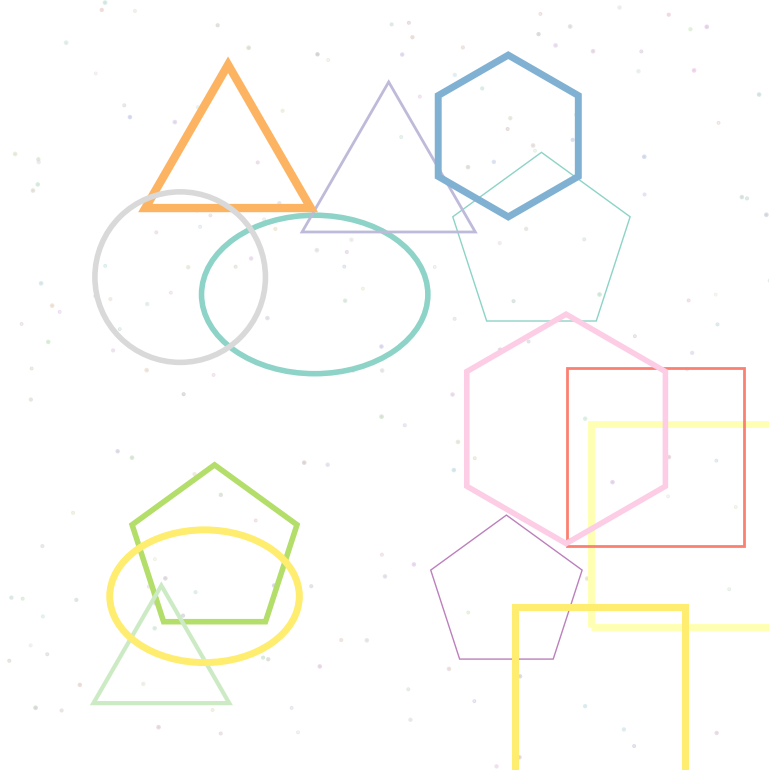[{"shape": "pentagon", "thickness": 0.5, "radius": 0.61, "center": [0.703, 0.681]}, {"shape": "oval", "thickness": 2, "radius": 0.73, "center": [0.409, 0.618]}, {"shape": "square", "thickness": 2.5, "radius": 0.66, "center": [0.899, 0.317]}, {"shape": "triangle", "thickness": 1, "radius": 0.65, "center": [0.505, 0.764]}, {"shape": "square", "thickness": 1, "radius": 0.58, "center": [0.852, 0.406]}, {"shape": "hexagon", "thickness": 2.5, "radius": 0.53, "center": [0.66, 0.823]}, {"shape": "triangle", "thickness": 3, "radius": 0.62, "center": [0.296, 0.792]}, {"shape": "pentagon", "thickness": 2, "radius": 0.56, "center": [0.279, 0.284]}, {"shape": "hexagon", "thickness": 2, "radius": 0.74, "center": [0.735, 0.443]}, {"shape": "circle", "thickness": 2, "radius": 0.55, "center": [0.234, 0.64]}, {"shape": "pentagon", "thickness": 0.5, "radius": 0.52, "center": [0.658, 0.228]}, {"shape": "triangle", "thickness": 1.5, "radius": 0.51, "center": [0.21, 0.138]}, {"shape": "oval", "thickness": 2.5, "radius": 0.62, "center": [0.266, 0.226]}, {"shape": "square", "thickness": 2.5, "radius": 0.55, "center": [0.779, 0.102]}]